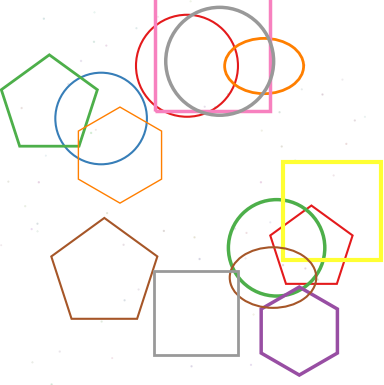[{"shape": "circle", "thickness": 1.5, "radius": 0.66, "center": [0.486, 0.829]}, {"shape": "pentagon", "thickness": 1.5, "radius": 0.56, "center": [0.809, 0.354]}, {"shape": "circle", "thickness": 1.5, "radius": 0.59, "center": [0.263, 0.692]}, {"shape": "circle", "thickness": 2.5, "radius": 0.63, "center": [0.718, 0.356]}, {"shape": "pentagon", "thickness": 2, "radius": 0.66, "center": [0.128, 0.726]}, {"shape": "hexagon", "thickness": 2.5, "radius": 0.57, "center": [0.777, 0.14]}, {"shape": "hexagon", "thickness": 1, "radius": 0.62, "center": [0.312, 0.597]}, {"shape": "oval", "thickness": 2, "radius": 0.51, "center": [0.686, 0.829]}, {"shape": "square", "thickness": 3, "radius": 0.64, "center": [0.862, 0.451]}, {"shape": "oval", "thickness": 1.5, "radius": 0.56, "center": [0.709, 0.279]}, {"shape": "pentagon", "thickness": 1.5, "radius": 0.72, "center": [0.271, 0.289]}, {"shape": "square", "thickness": 2.5, "radius": 0.75, "center": [0.553, 0.86]}, {"shape": "circle", "thickness": 2.5, "radius": 0.7, "center": [0.571, 0.841]}, {"shape": "square", "thickness": 2, "radius": 0.55, "center": [0.51, 0.188]}]